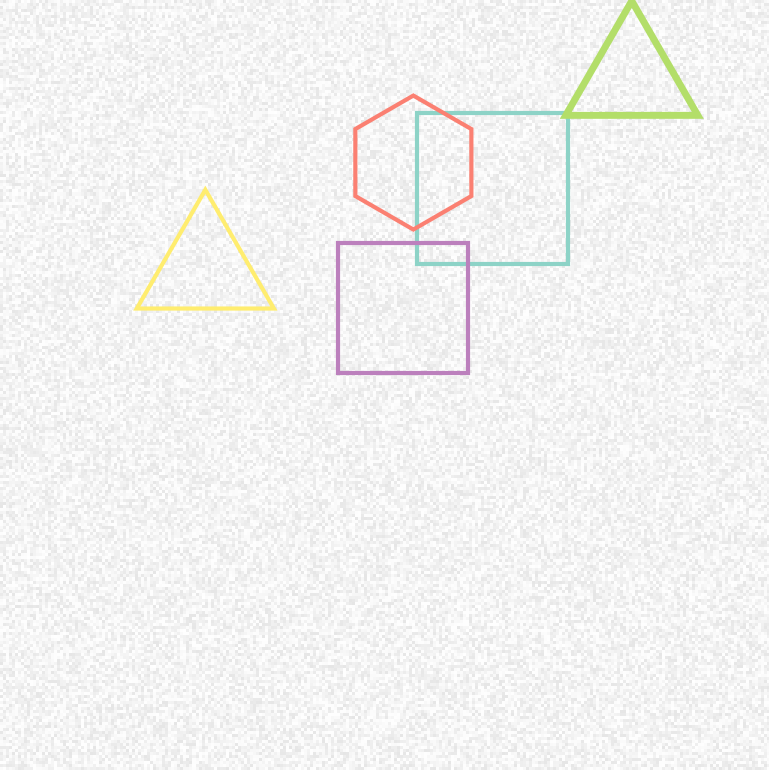[{"shape": "square", "thickness": 1.5, "radius": 0.49, "center": [0.639, 0.755]}, {"shape": "hexagon", "thickness": 1.5, "radius": 0.43, "center": [0.537, 0.789]}, {"shape": "triangle", "thickness": 2.5, "radius": 0.5, "center": [0.82, 0.9]}, {"shape": "square", "thickness": 1.5, "radius": 0.42, "center": [0.523, 0.6]}, {"shape": "triangle", "thickness": 1.5, "radius": 0.51, "center": [0.267, 0.651]}]